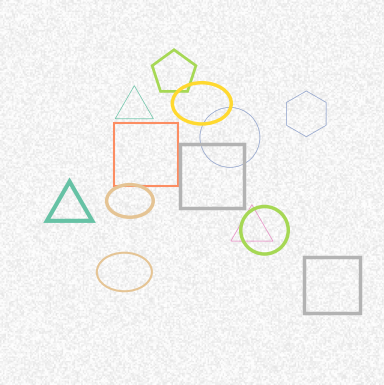[{"shape": "triangle", "thickness": 3, "radius": 0.34, "center": [0.181, 0.46]}, {"shape": "triangle", "thickness": 0.5, "radius": 0.29, "center": [0.349, 0.72]}, {"shape": "square", "thickness": 1.5, "radius": 0.41, "center": [0.379, 0.598]}, {"shape": "hexagon", "thickness": 0.5, "radius": 0.3, "center": [0.796, 0.704]}, {"shape": "circle", "thickness": 0.5, "radius": 0.39, "center": [0.597, 0.643]}, {"shape": "triangle", "thickness": 0.5, "radius": 0.32, "center": [0.654, 0.405]}, {"shape": "pentagon", "thickness": 2, "radius": 0.3, "center": [0.452, 0.811]}, {"shape": "circle", "thickness": 2.5, "radius": 0.31, "center": [0.687, 0.402]}, {"shape": "oval", "thickness": 2.5, "radius": 0.38, "center": [0.524, 0.732]}, {"shape": "oval", "thickness": 2.5, "radius": 0.3, "center": [0.337, 0.478]}, {"shape": "oval", "thickness": 1.5, "radius": 0.36, "center": [0.323, 0.294]}, {"shape": "square", "thickness": 2.5, "radius": 0.41, "center": [0.55, 0.542]}, {"shape": "square", "thickness": 2.5, "radius": 0.36, "center": [0.863, 0.26]}]